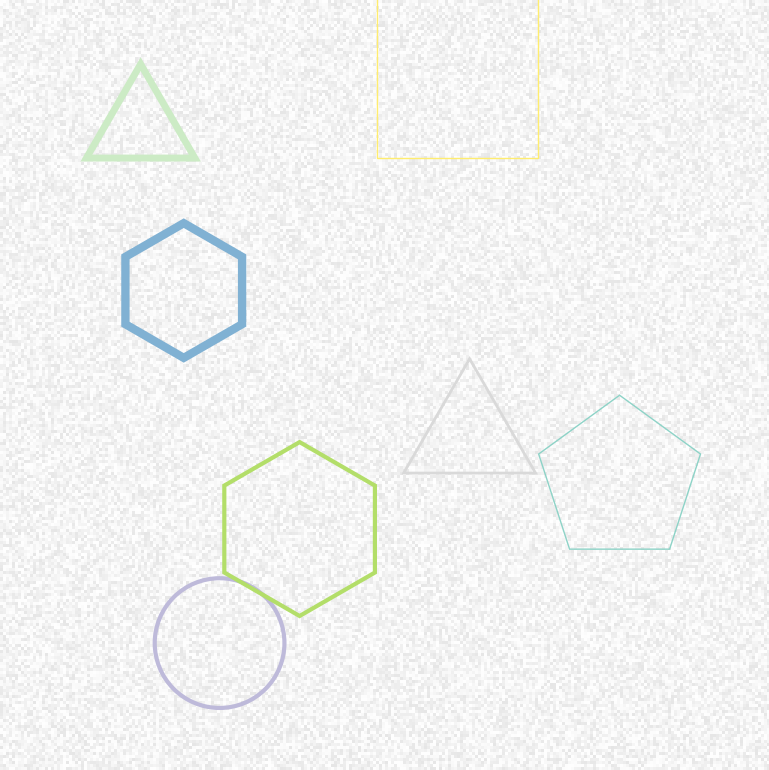[{"shape": "pentagon", "thickness": 0.5, "radius": 0.55, "center": [0.805, 0.376]}, {"shape": "circle", "thickness": 1.5, "radius": 0.42, "center": [0.285, 0.165]}, {"shape": "hexagon", "thickness": 3, "radius": 0.44, "center": [0.239, 0.623]}, {"shape": "hexagon", "thickness": 1.5, "radius": 0.56, "center": [0.389, 0.313]}, {"shape": "triangle", "thickness": 1, "radius": 0.49, "center": [0.61, 0.435]}, {"shape": "triangle", "thickness": 2.5, "radius": 0.41, "center": [0.183, 0.835]}, {"shape": "square", "thickness": 0.5, "radius": 0.52, "center": [0.594, 0.899]}]